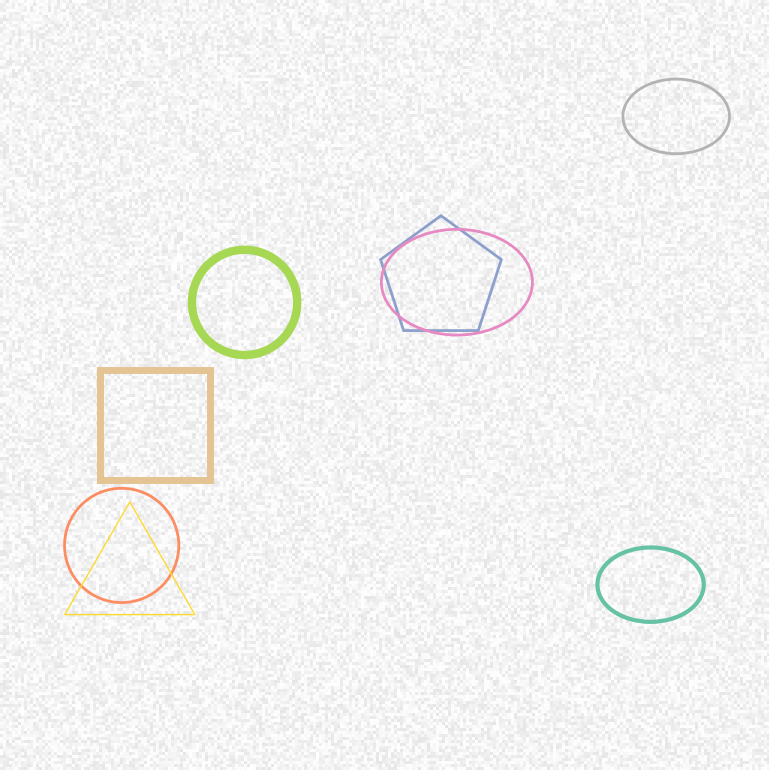[{"shape": "oval", "thickness": 1.5, "radius": 0.35, "center": [0.845, 0.241]}, {"shape": "circle", "thickness": 1, "radius": 0.37, "center": [0.158, 0.292]}, {"shape": "pentagon", "thickness": 1, "radius": 0.41, "center": [0.573, 0.637]}, {"shape": "oval", "thickness": 1, "radius": 0.49, "center": [0.593, 0.634]}, {"shape": "circle", "thickness": 3, "radius": 0.34, "center": [0.318, 0.607]}, {"shape": "triangle", "thickness": 0.5, "radius": 0.49, "center": [0.169, 0.251]}, {"shape": "square", "thickness": 2.5, "radius": 0.36, "center": [0.201, 0.448]}, {"shape": "oval", "thickness": 1, "radius": 0.35, "center": [0.878, 0.849]}]